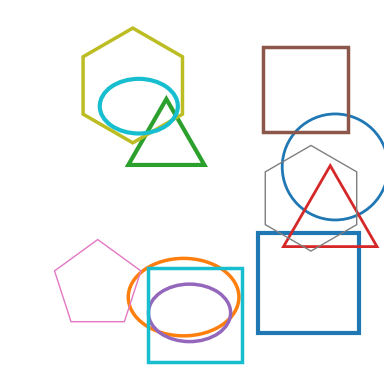[{"shape": "circle", "thickness": 2, "radius": 0.69, "center": [0.871, 0.566]}, {"shape": "square", "thickness": 3, "radius": 0.65, "center": [0.801, 0.264]}, {"shape": "oval", "thickness": 2.5, "radius": 0.72, "center": [0.477, 0.228]}, {"shape": "triangle", "thickness": 3, "radius": 0.57, "center": [0.432, 0.629]}, {"shape": "triangle", "thickness": 2, "radius": 0.7, "center": [0.858, 0.43]}, {"shape": "oval", "thickness": 2.5, "radius": 0.53, "center": [0.492, 0.187]}, {"shape": "square", "thickness": 2.5, "radius": 0.55, "center": [0.794, 0.767]}, {"shape": "pentagon", "thickness": 1, "radius": 0.59, "center": [0.254, 0.26]}, {"shape": "hexagon", "thickness": 1, "radius": 0.69, "center": [0.808, 0.485]}, {"shape": "hexagon", "thickness": 2.5, "radius": 0.75, "center": [0.345, 0.778]}, {"shape": "oval", "thickness": 3, "radius": 0.51, "center": [0.361, 0.724]}, {"shape": "square", "thickness": 2.5, "radius": 0.61, "center": [0.507, 0.181]}]